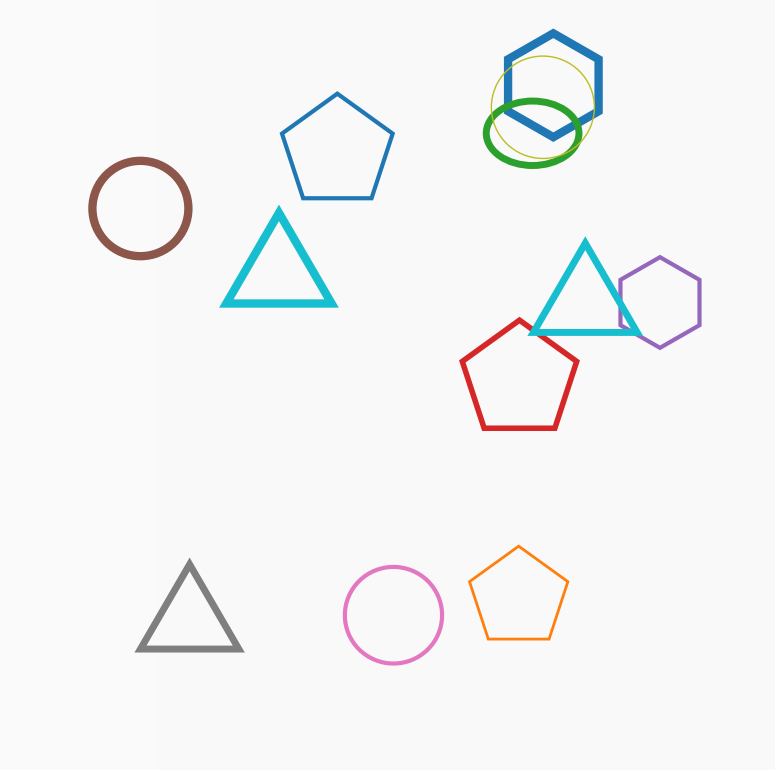[{"shape": "hexagon", "thickness": 3, "radius": 0.34, "center": [0.714, 0.889]}, {"shape": "pentagon", "thickness": 1.5, "radius": 0.38, "center": [0.435, 0.803]}, {"shape": "pentagon", "thickness": 1, "radius": 0.33, "center": [0.669, 0.224]}, {"shape": "oval", "thickness": 2.5, "radius": 0.3, "center": [0.687, 0.827]}, {"shape": "pentagon", "thickness": 2, "radius": 0.39, "center": [0.67, 0.507]}, {"shape": "hexagon", "thickness": 1.5, "radius": 0.29, "center": [0.852, 0.607]}, {"shape": "circle", "thickness": 3, "radius": 0.31, "center": [0.181, 0.729]}, {"shape": "circle", "thickness": 1.5, "radius": 0.31, "center": [0.508, 0.201]}, {"shape": "triangle", "thickness": 2.5, "radius": 0.37, "center": [0.245, 0.194]}, {"shape": "circle", "thickness": 0.5, "radius": 0.33, "center": [0.7, 0.861]}, {"shape": "triangle", "thickness": 3, "radius": 0.39, "center": [0.36, 0.645]}, {"shape": "triangle", "thickness": 2.5, "radius": 0.39, "center": [0.755, 0.607]}]